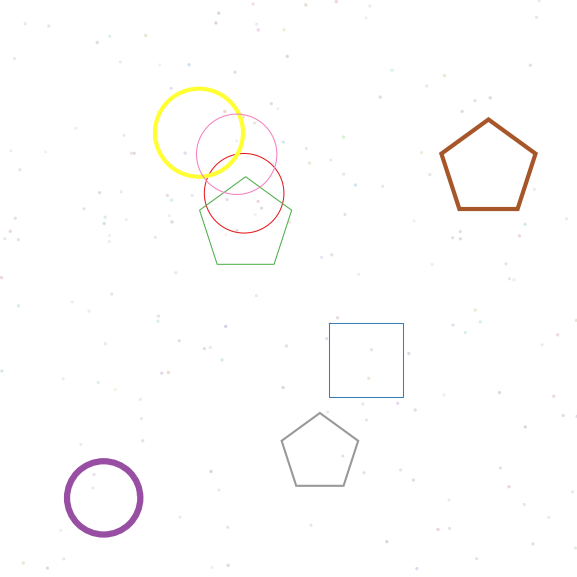[{"shape": "circle", "thickness": 0.5, "radius": 0.34, "center": [0.423, 0.664]}, {"shape": "square", "thickness": 0.5, "radius": 0.32, "center": [0.633, 0.376]}, {"shape": "pentagon", "thickness": 0.5, "radius": 0.42, "center": [0.425, 0.609]}, {"shape": "circle", "thickness": 3, "radius": 0.32, "center": [0.18, 0.137]}, {"shape": "circle", "thickness": 2, "radius": 0.38, "center": [0.345, 0.769]}, {"shape": "pentagon", "thickness": 2, "radius": 0.43, "center": [0.846, 0.707]}, {"shape": "circle", "thickness": 0.5, "radius": 0.35, "center": [0.41, 0.732]}, {"shape": "pentagon", "thickness": 1, "radius": 0.35, "center": [0.554, 0.214]}]